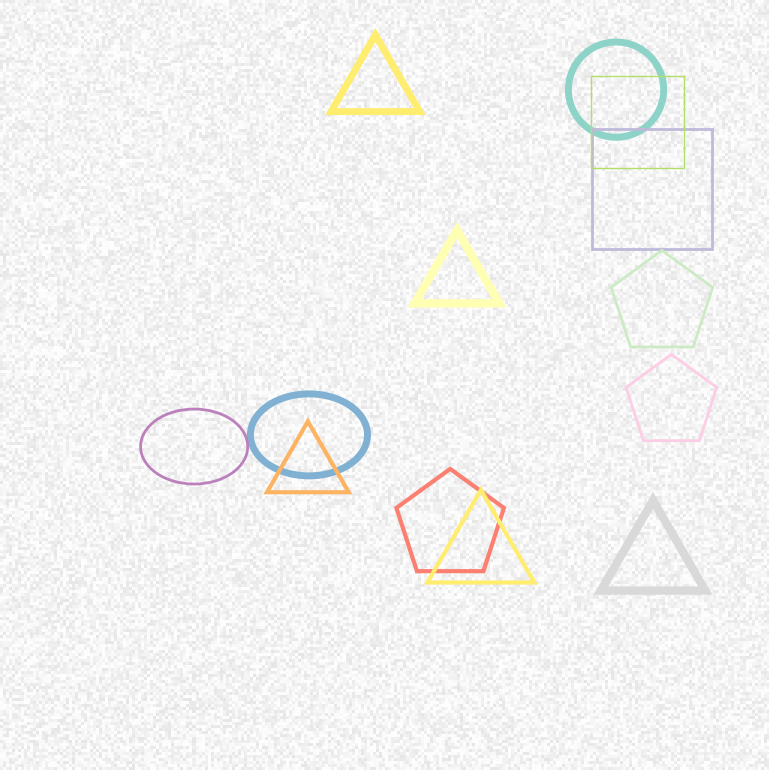[{"shape": "circle", "thickness": 2.5, "radius": 0.31, "center": [0.8, 0.884]}, {"shape": "triangle", "thickness": 3, "radius": 0.32, "center": [0.594, 0.638]}, {"shape": "square", "thickness": 1, "radius": 0.39, "center": [0.846, 0.754]}, {"shape": "pentagon", "thickness": 1.5, "radius": 0.37, "center": [0.585, 0.318]}, {"shape": "oval", "thickness": 2.5, "radius": 0.38, "center": [0.401, 0.435]}, {"shape": "triangle", "thickness": 1.5, "radius": 0.31, "center": [0.4, 0.391]}, {"shape": "square", "thickness": 0.5, "radius": 0.3, "center": [0.828, 0.841]}, {"shape": "pentagon", "thickness": 1, "radius": 0.31, "center": [0.872, 0.478]}, {"shape": "triangle", "thickness": 3, "radius": 0.39, "center": [0.848, 0.272]}, {"shape": "oval", "thickness": 1, "radius": 0.35, "center": [0.252, 0.42]}, {"shape": "pentagon", "thickness": 1, "radius": 0.35, "center": [0.86, 0.605]}, {"shape": "triangle", "thickness": 1.5, "radius": 0.4, "center": [0.625, 0.284]}, {"shape": "triangle", "thickness": 2.5, "radius": 0.33, "center": [0.488, 0.888]}]